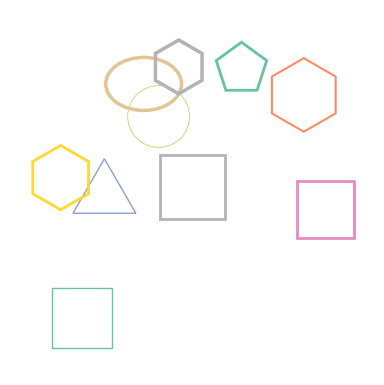[{"shape": "pentagon", "thickness": 2, "radius": 0.34, "center": [0.627, 0.821]}, {"shape": "square", "thickness": 1, "radius": 0.39, "center": [0.212, 0.174]}, {"shape": "hexagon", "thickness": 1.5, "radius": 0.48, "center": [0.789, 0.753]}, {"shape": "triangle", "thickness": 1, "radius": 0.47, "center": [0.271, 0.493]}, {"shape": "square", "thickness": 2, "radius": 0.37, "center": [0.844, 0.456]}, {"shape": "circle", "thickness": 0.5, "radius": 0.4, "center": [0.412, 0.697]}, {"shape": "hexagon", "thickness": 2, "radius": 0.42, "center": [0.158, 0.539]}, {"shape": "oval", "thickness": 2.5, "radius": 0.49, "center": [0.373, 0.782]}, {"shape": "square", "thickness": 2, "radius": 0.42, "center": [0.5, 0.514]}, {"shape": "hexagon", "thickness": 2.5, "radius": 0.35, "center": [0.464, 0.826]}]